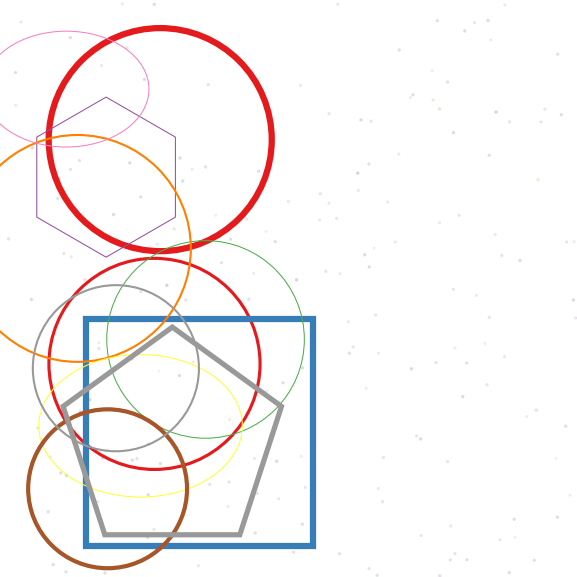[{"shape": "circle", "thickness": 3, "radius": 0.97, "center": [0.277, 0.757]}, {"shape": "circle", "thickness": 1.5, "radius": 0.91, "center": [0.268, 0.369]}, {"shape": "square", "thickness": 3, "radius": 0.98, "center": [0.345, 0.25]}, {"shape": "circle", "thickness": 0.5, "radius": 0.86, "center": [0.356, 0.411]}, {"shape": "hexagon", "thickness": 0.5, "radius": 0.69, "center": [0.184, 0.692]}, {"shape": "circle", "thickness": 1, "radius": 0.98, "center": [0.134, 0.569]}, {"shape": "oval", "thickness": 0.5, "radius": 0.88, "center": [0.243, 0.262]}, {"shape": "circle", "thickness": 2, "radius": 0.69, "center": [0.186, 0.153]}, {"shape": "oval", "thickness": 0.5, "radius": 0.72, "center": [0.115, 0.845]}, {"shape": "circle", "thickness": 1, "radius": 0.72, "center": [0.201, 0.362]}, {"shape": "pentagon", "thickness": 2.5, "radius": 0.99, "center": [0.298, 0.234]}]